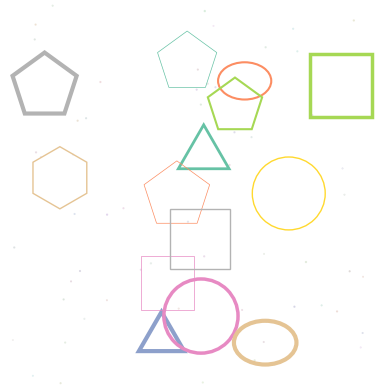[{"shape": "triangle", "thickness": 2, "radius": 0.38, "center": [0.529, 0.6]}, {"shape": "pentagon", "thickness": 0.5, "radius": 0.4, "center": [0.486, 0.838]}, {"shape": "pentagon", "thickness": 0.5, "radius": 0.45, "center": [0.459, 0.493]}, {"shape": "oval", "thickness": 1.5, "radius": 0.35, "center": [0.635, 0.79]}, {"shape": "triangle", "thickness": 3, "radius": 0.34, "center": [0.42, 0.122]}, {"shape": "square", "thickness": 0.5, "radius": 0.35, "center": [0.436, 0.265]}, {"shape": "circle", "thickness": 2.5, "radius": 0.48, "center": [0.522, 0.179]}, {"shape": "square", "thickness": 2.5, "radius": 0.4, "center": [0.886, 0.778]}, {"shape": "pentagon", "thickness": 1.5, "radius": 0.37, "center": [0.61, 0.724]}, {"shape": "circle", "thickness": 1, "radius": 0.47, "center": [0.75, 0.498]}, {"shape": "oval", "thickness": 3, "radius": 0.41, "center": [0.689, 0.11]}, {"shape": "hexagon", "thickness": 1, "radius": 0.4, "center": [0.156, 0.538]}, {"shape": "square", "thickness": 1, "radius": 0.39, "center": [0.52, 0.38]}, {"shape": "pentagon", "thickness": 3, "radius": 0.44, "center": [0.116, 0.776]}]